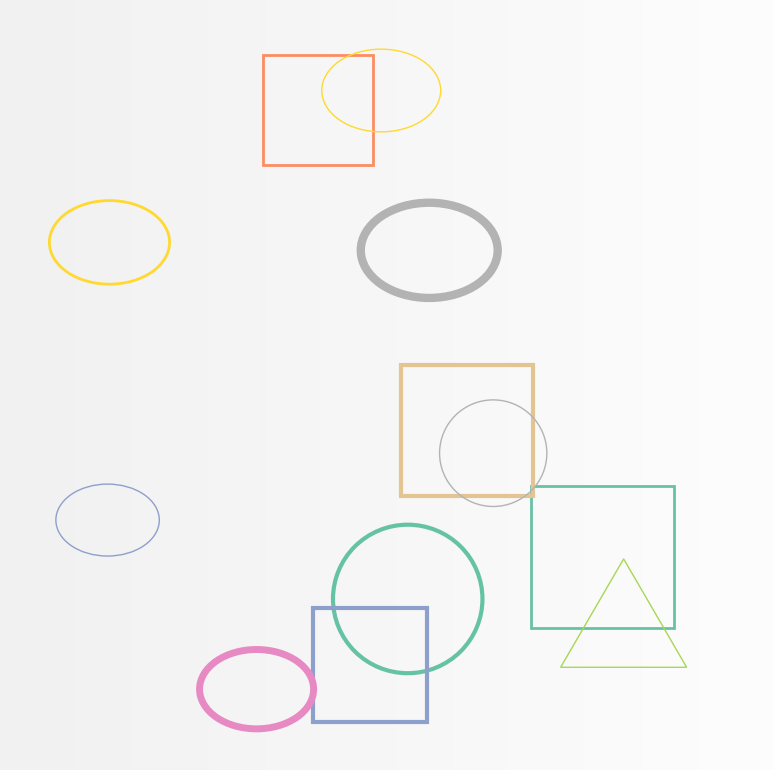[{"shape": "circle", "thickness": 1.5, "radius": 0.48, "center": [0.526, 0.222]}, {"shape": "square", "thickness": 1, "radius": 0.46, "center": [0.777, 0.277]}, {"shape": "square", "thickness": 1, "radius": 0.36, "center": [0.41, 0.857]}, {"shape": "square", "thickness": 1.5, "radius": 0.37, "center": [0.477, 0.136]}, {"shape": "oval", "thickness": 0.5, "radius": 0.33, "center": [0.139, 0.325]}, {"shape": "oval", "thickness": 2.5, "radius": 0.37, "center": [0.331, 0.105]}, {"shape": "triangle", "thickness": 0.5, "radius": 0.47, "center": [0.805, 0.18]}, {"shape": "oval", "thickness": 0.5, "radius": 0.38, "center": [0.492, 0.882]}, {"shape": "oval", "thickness": 1, "radius": 0.39, "center": [0.141, 0.685]}, {"shape": "square", "thickness": 1.5, "radius": 0.43, "center": [0.602, 0.441]}, {"shape": "circle", "thickness": 0.5, "radius": 0.35, "center": [0.636, 0.411]}, {"shape": "oval", "thickness": 3, "radius": 0.44, "center": [0.554, 0.675]}]